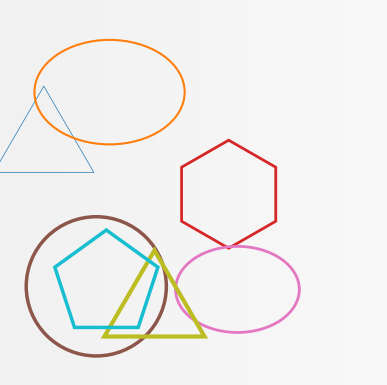[{"shape": "triangle", "thickness": 0.5, "radius": 0.75, "center": [0.113, 0.627]}, {"shape": "oval", "thickness": 1.5, "radius": 0.97, "center": [0.283, 0.761]}, {"shape": "hexagon", "thickness": 2, "radius": 0.7, "center": [0.59, 0.496]}, {"shape": "circle", "thickness": 2.5, "radius": 0.9, "center": [0.248, 0.256]}, {"shape": "oval", "thickness": 2, "radius": 0.8, "center": [0.613, 0.248]}, {"shape": "triangle", "thickness": 3, "radius": 0.75, "center": [0.399, 0.201]}, {"shape": "pentagon", "thickness": 2.5, "radius": 0.7, "center": [0.274, 0.263]}]